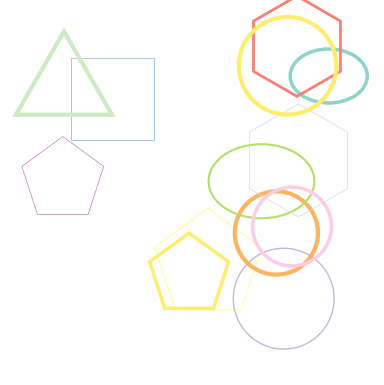[{"shape": "oval", "thickness": 2.5, "radius": 0.5, "center": [0.854, 0.803]}, {"shape": "pentagon", "thickness": 1, "radius": 0.73, "center": [0.541, 0.313]}, {"shape": "circle", "thickness": 1, "radius": 0.65, "center": [0.737, 0.224]}, {"shape": "hexagon", "thickness": 2, "radius": 0.65, "center": [0.771, 0.88]}, {"shape": "square", "thickness": 0.5, "radius": 0.53, "center": [0.292, 0.743]}, {"shape": "circle", "thickness": 3, "radius": 0.54, "center": [0.718, 0.395]}, {"shape": "oval", "thickness": 1.5, "radius": 0.69, "center": [0.679, 0.529]}, {"shape": "circle", "thickness": 2.5, "radius": 0.51, "center": [0.759, 0.412]}, {"shape": "hexagon", "thickness": 0.5, "radius": 0.73, "center": [0.775, 0.583]}, {"shape": "pentagon", "thickness": 0.5, "radius": 0.56, "center": [0.163, 0.533]}, {"shape": "triangle", "thickness": 3, "radius": 0.72, "center": [0.166, 0.774]}, {"shape": "pentagon", "thickness": 2.5, "radius": 0.54, "center": [0.491, 0.287]}, {"shape": "circle", "thickness": 3, "radius": 0.63, "center": [0.747, 0.829]}]